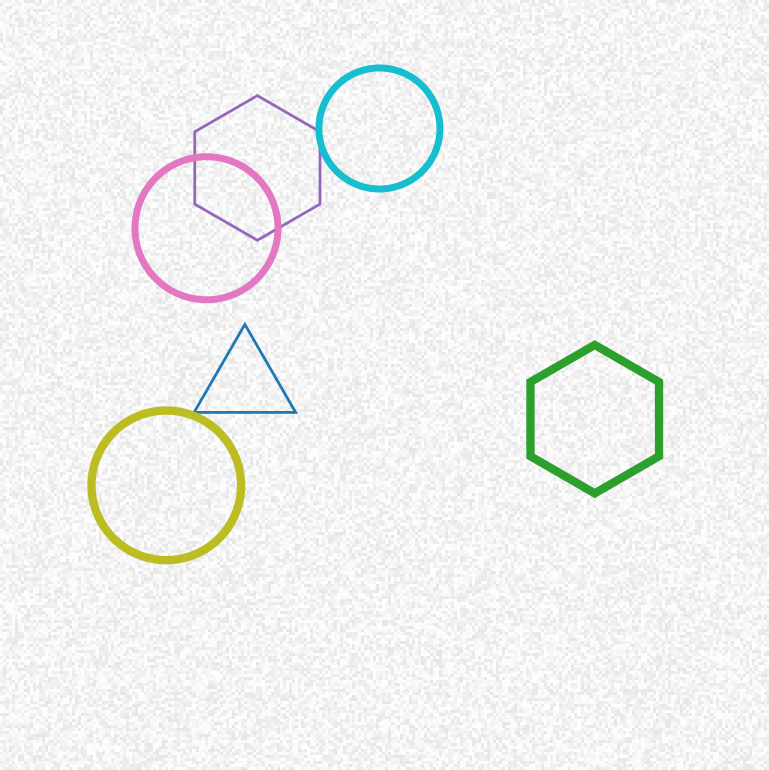[{"shape": "triangle", "thickness": 1, "radius": 0.38, "center": [0.318, 0.502]}, {"shape": "hexagon", "thickness": 3, "radius": 0.48, "center": [0.772, 0.456]}, {"shape": "hexagon", "thickness": 1, "radius": 0.47, "center": [0.334, 0.782]}, {"shape": "circle", "thickness": 2.5, "radius": 0.46, "center": [0.268, 0.704]}, {"shape": "circle", "thickness": 3, "radius": 0.49, "center": [0.216, 0.37]}, {"shape": "circle", "thickness": 2.5, "radius": 0.39, "center": [0.493, 0.833]}]